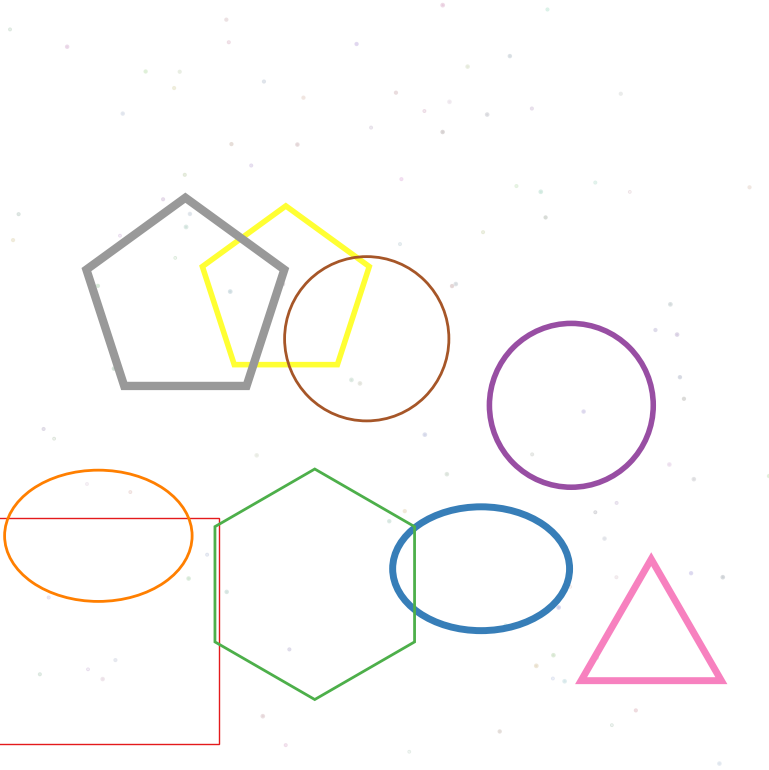[{"shape": "square", "thickness": 0.5, "radius": 0.73, "center": [0.138, 0.181]}, {"shape": "oval", "thickness": 2.5, "radius": 0.57, "center": [0.625, 0.261]}, {"shape": "hexagon", "thickness": 1, "radius": 0.75, "center": [0.409, 0.241]}, {"shape": "circle", "thickness": 2, "radius": 0.53, "center": [0.742, 0.474]}, {"shape": "oval", "thickness": 1, "radius": 0.61, "center": [0.128, 0.304]}, {"shape": "pentagon", "thickness": 2, "radius": 0.57, "center": [0.371, 0.619]}, {"shape": "circle", "thickness": 1, "radius": 0.53, "center": [0.476, 0.56]}, {"shape": "triangle", "thickness": 2.5, "radius": 0.53, "center": [0.846, 0.169]}, {"shape": "pentagon", "thickness": 3, "radius": 0.68, "center": [0.241, 0.608]}]